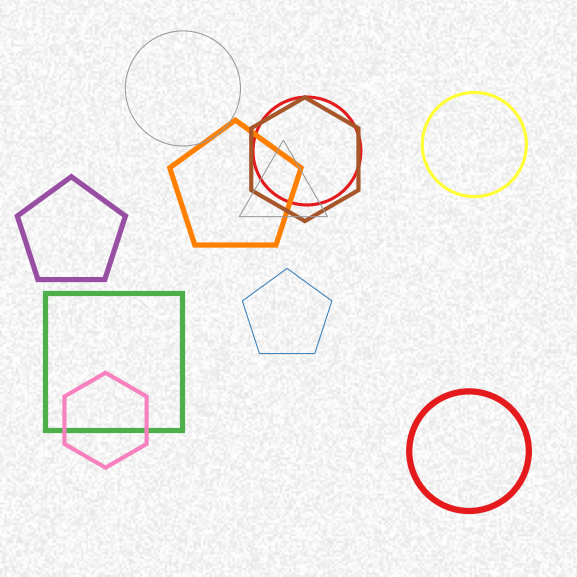[{"shape": "circle", "thickness": 1.5, "radius": 0.47, "center": [0.531, 0.738]}, {"shape": "circle", "thickness": 3, "radius": 0.52, "center": [0.812, 0.218]}, {"shape": "pentagon", "thickness": 0.5, "radius": 0.41, "center": [0.497, 0.453]}, {"shape": "square", "thickness": 2.5, "radius": 0.59, "center": [0.196, 0.373]}, {"shape": "pentagon", "thickness": 2.5, "radius": 0.49, "center": [0.124, 0.595]}, {"shape": "pentagon", "thickness": 2.5, "radius": 0.6, "center": [0.408, 0.672]}, {"shape": "circle", "thickness": 1.5, "radius": 0.45, "center": [0.821, 0.749]}, {"shape": "hexagon", "thickness": 2, "radius": 0.54, "center": [0.528, 0.723]}, {"shape": "hexagon", "thickness": 2, "radius": 0.41, "center": [0.183, 0.271]}, {"shape": "circle", "thickness": 0.5, "radius": 0.5, "center": [0.317, 0.846]}, {"shape": "triangle", "thickness": 0.5, "radius": 0.44, "center": [0.491, 0.668]}]